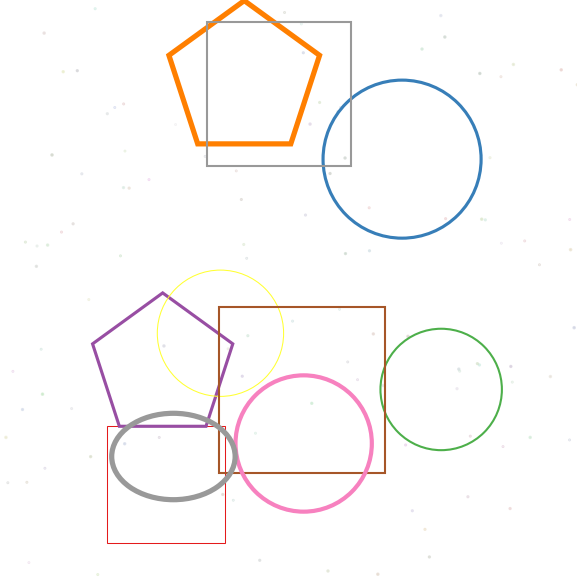[{"shape": "square", "thickness": 0.5, "radius": 0.51, "center": [0.287, 0.16]}, {"shape": "circle", "thickness": 1.5, "radius": 0.68, "center": [0.696, 0.724]}, {"shape": "circle", "thickness": 1, "radius": 0.53, "center": [0.764, 0.325]}, {"shape": "pentagon", "thickness": 1.5, "radius": 0.64, "center": [0.282, 0.364]}, {"shape": "pentagon", "thickness": 2.5, "radius": 0.69, "center": [0.423, 0.861]}, {"shape": "circle", "thickness": 0.5, "radius": 0.55, "center": [0.382, 0.422]}, {"shape": "square", "thickness": 1, "radius": 0.72, "center": [0.522, 0.324]}, {"shape": "circle", "thickness": 2, "radius": 0.59, "center": [0.526, 0.231]}, {"shape": "oval", "thickness": 2.5, "radius": 0.53, "center": [0.3, 0.209]}, {"shape": "square", "thickness": 1, "radius": 0.62, "center": [0.483, 0.837]}]